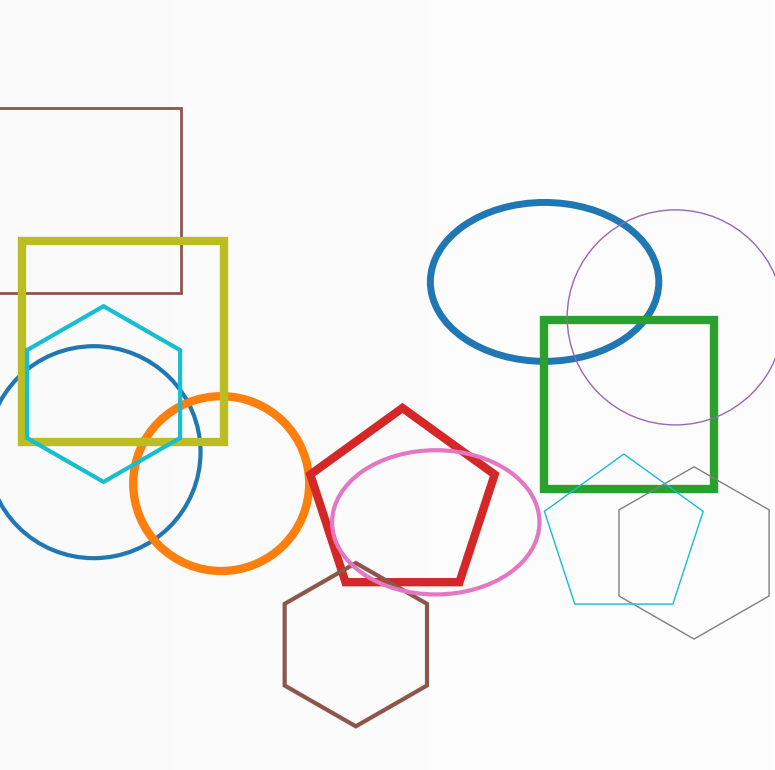[{"shape": "circle", "thickness": 1.5, "radius": 0.69, "center": [0.121, 0.413]}, {"shape": "oval", "thickness": 2.5, "radius": 0.74, "center": [0.703, 0.634]}, {"shape": "circle", "thickness": 3, "radius": 0.57, "center": [0.285, 0.372]}, {"shape": "square", "thickness": 3, "radius": 0.55, "center": [0.812, 0.475]}, {"shape": "pentagon", "thickness": 3, "radius": 0.63, "center": [0.519, 0.345]}, {"shape": "circle", "thickness": 0.5, "radius": 0.7, "center": [0.871, 0.588]}, {"shape": "hexagon", "thickness": 1.5, "radius": 0.53, "center": [0.459, 0.163]}, {"shape": "square", "thickness": 1, "radius": 0.6, "center": [0.113, 0.74]}, {"shape": "oval", "thickness": 1.5, "radius": 0.67, "center": [0.562, 0.322]}, {"shape": "hexagon", "thickness": 0.5, "radius": 0.56, "center": [0.896, 0.282]}, {"shape": "square", "thickness": 3, "radius": 0.65, "center": [0.159, 0.556]}, {"shape": "pentagon", "thickness": 0.5, "radius": 0.54, "center": [0.805, 0.303]}, {"shape": "hexagon", "thickness": 1.5, "radius": 0.57, "center": [0.134, 0.488]}]